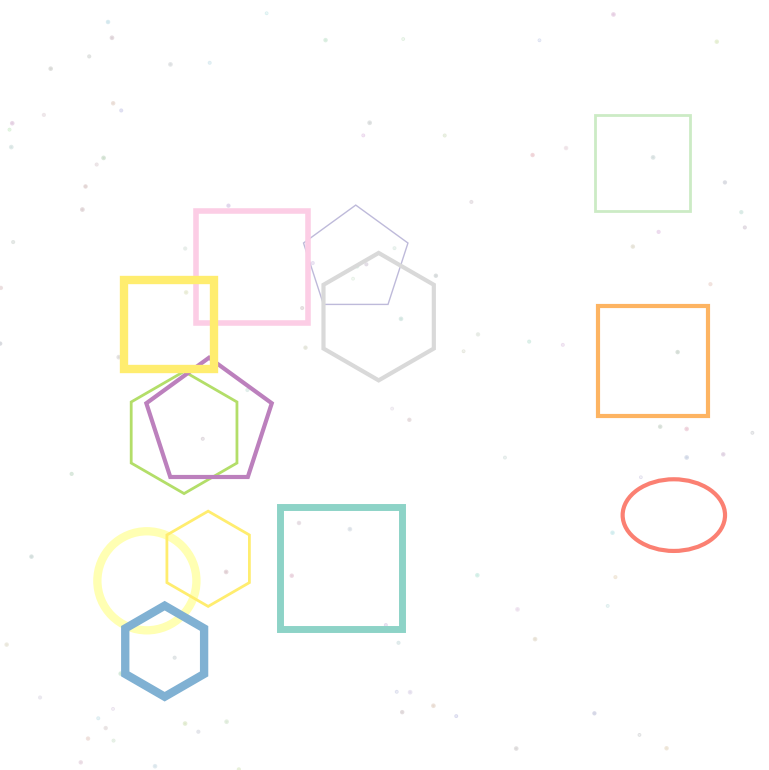[{"shape": "square", "thickness": 2.5, "radius": 0.4, "center": [0.443, 0.263]}, {"shape": "circle", "thickness": 3, "radius": 0.32, "center": [0.191, 0.246]}, {"shape": "pentagon", "thickness": 0.5, "radius": 0.36, "center": [0.462, 0.662]}, {"shape": "oval", "thickness": 1.5, "radius": 0.33, "center": [0.875, 0.331]}, {"shape": "hexagon", "thickness": 3, "radius": 0.3, "center": [0.214, 0.154]}, {"shape": "square", "thickness": 1.5, "radius": 0.35, "center": [0.848, 0.531]}, {"shape": "hexagon", "thickness": 1, "radius": 0.4, "center": [0.239, 0.438]}, {"shape": "square", "thickness": 2, "radius": 0.36, "center": [0.327, 0.653]}, {"shape": "hexagon", "thickness": 1.5, "radius": 0.41, "center": [0.492, 0.589]}, {"shape": "pentagon", "thickness": 1.5, "radius": 0.43, "center": [0.271, 0.45]}, {"shape": "square", "thickness": 1, "radius": 0.31, "center": [0.834, 0.788]}, {"shape": "square", "thickness": 3, "radius": 0.29, "center": [0.219, 0.579]}, {"shape": "hexagon", "thickness": 1, "radius": 0.31, "center": [0.27, 0.274]}]